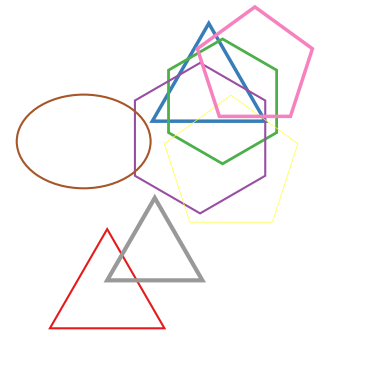[{"shape": "triangle", "thickness": 1.5, "radius": 0.86, "center": [0.278, 0.233]}, {"shape": "triangle", "thickness": 2.5, "radius": 0.85, "center": [0.542, 0.77]}, {"shape": "hexagon", "thickness": 2, "radius": 0.81, "center": [0.578, 0.737]}, {"shape": "hexagon", "thickness": 1.5, "radius": 0.98, "center": [0.52, 0.641]}, {"shape": "pentagon", "thickness": 0.5, "radius": 0.91, "center": [0.6, 0.57]}, {"shape": "oval", "thickness": 1.5, "radius": 0.87, "center": [0.217, 0.633]}, {"shape": "pentagon", "thickness": 2.5, "radius": 0.79, "center": [0.662, 0.825]}, {"shape": "triangle", "thickness": 3, "radius": 0.71, "center": [0.402, 0.343]}]